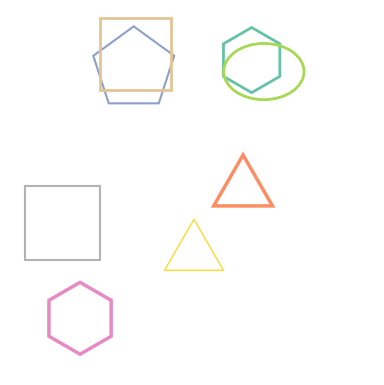[{"shape": "hexagon", "thickness": 2, "radius": 0.42, "center": [0.654, 0.844]}, {"shape": "triangle", "thickness": 2.5, "radius": 0.44, "center": [0.631, 0.509]}, {"shape": "pentagon", "thickness": 1.5, "radius": 0.55, "center": [0.347, 0.821]}, {"shape": "hexagon", "thickness": 2.5, "radius": 0.47, "center": [0.208, 0.173]}, {"shape": "oval", "thickness": 2, "radius": 0.52, "center": [0.685, 0.814]}, {"shape": "triangle", "thickness": 1, "radius": 0.44, "center": [0.504, 0.342]}, {"shape": "square", "thickness": 2, "radius": 0.46, "center": [0.352, 0.86]}, {"shape": "square", "thickness": 1.5, "radius": 0.48, "center": [0.162, 0.421]}]